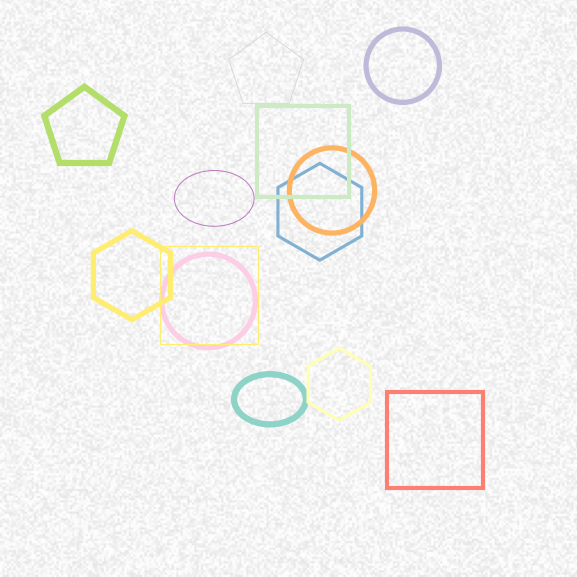[{"shape": "oval", "thickness": 3, "radius": 0.31, "center": [0.467, 0.308]}, {"shape": "hexagon", "thickness": 1.5, "radius": 0.31, "center": [0.587, 0.334]}, {"shape": "circle", "thickness": 2.5, "radius": 0.32, "center": [0.697, 0.885]}, {"shape": "square", "thickness": 2, "radius": 0.42, "center": [0.754, 0.237]}, {"shape": "hexagon", "thickness": 1.5, "radius": 0.42, "center": [0.554, 0.632]}, {"shape": "circle", "thickness": 2.5, "radius": 0.37, "center": [0.575, 0.669]}, {"shape": "pentagon", "thickness": 3, "radius": 0.36, "center": [0.146, 0.776]}, {"shape": "circle", "thickness": 2.5, "radius": 0.41, "center": [0.361, 0.478]}, {"shape": "pentagon", "thickness": 0.5, "radius": 0.34, "center": [0.461, 0.875]}, {"shape": "oval", "thickness": 0.5, "radius": 0.35, "center": [0.371, 0.656]}, {"shape": "square", "thickness": 2, "radius": 0.4, "center": [0.525, 0.737]}, {"shape": "hexagon", "thickness": 2.5, "radius": 0.39, "center": [0.228, 0.523]}, {"shape": "square", "thickness": 0.5, "radius": 0.43, "center": [0.362, 0.489]}]